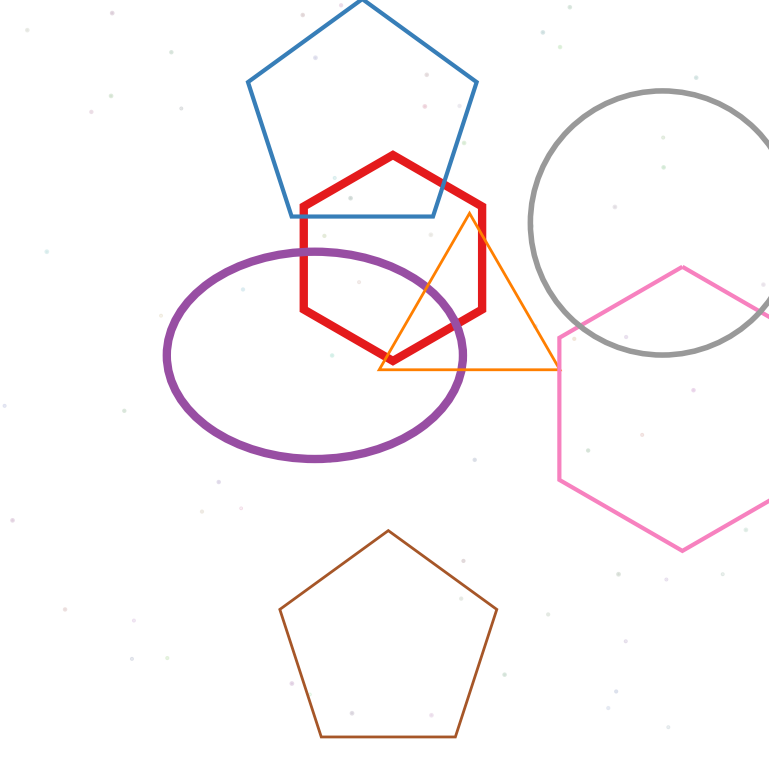[{"shape": "hexagon", "thickness": 3, "radius": 0.67, "center": [0.51, 0.665]}, {"shape": "pentagon", "thickness": 1.5, "radius": 0.78, "center": [0.471, 0.845]}, {"shape": "oval", "thickness": 3, "radius": 0.96, "center": [0.409, 0.538]}, {"shape": "triangle", "thickness": 1, "radius": 0.68, "center": [0.61, 0.588]}, {"shape": "pentagon", "thickness": 1, "radius": 0.74, "center": [0.504, 0.163]}, {"shape": "hexagon", "thickness": 1.5, "radius": 0.92, "center": [0.886, 0.469]}, {"shape": "circle", "thickness": 2, "radius": 0.86, "center": [0.86, 0.71]}]